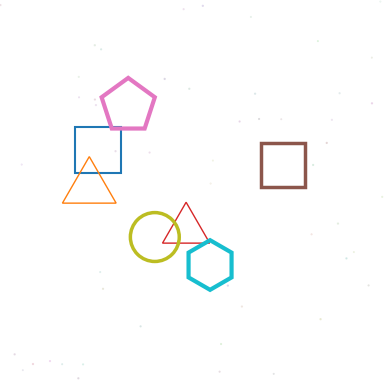[{"shape": "square", "thickness": 1.5, "radius": 0.3, "center": [0.255, 0.61]}, {"shape": "triangle", "thickness": 1, "radius": 0.4, "center": [0.232, 0.513]}, {"shape": "triangle", "thickness": 1, "radius": 0.35, "center": [0.483, 0.404]}, {"shape": "square", "thickness": 2.5, "radius": 0.29, "center": [0.735, 0.572]}, {"shape": "pentagon", "thickness": 3, "radius": 0.36, "center": [0.333, 0.725]}, {"shape": "circle", "thickness": 2.5, "radius": 0.32, "center": [0.402, 0.384]}, {"shape": "hexagon", "thickness": 3, "radius": 0.32, "center": [0.546, 0.312]}]